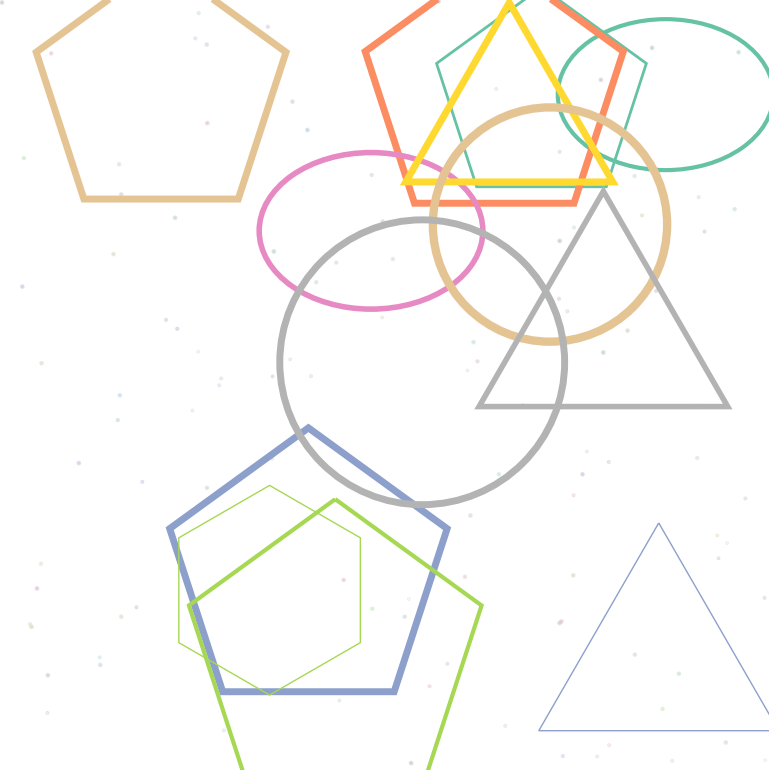[{"shape": "pentagon", "thickness": 1, "radius": 0.72, "center": [0.703, 0.873]}, {"shape": "oval", "thickness": 1.5, "radius": 0.7, "center": [0.864, 0.877]}, {"shape": "pentagon", "thickness": 2.5, "radius": 0.88, "center": [0.642, 0.879]}, {"shape": "pentagon", "thickness": 2.5, "radius": 0.95, "center": [0.401, 0.255]}, {"shape": "triangle", "thickness": 0.5, "radius": 0.9, "center": [0.856, 0.141]}, {"shape": "oval", "thickness": 2, "radius": 0.73, "center": [0.482, 0.7]}, {"shape": "pentagon", "thickness": 1.5, "radius": 1.0, "center": [0.435, 0.152]}, {"shape": "hexagon", "thickness": 0.5, "radius": 0.68, "center": [0.35, 0.233]}, {"shape": "triangle", "thickness": 2.5, "radius": 0.78, "center": [0.661, 0.841]}, {"shape": "circle", "thickness": 3, "radius": 0.76, "center": [0.714, 0.708]}, {"shape": "pentagon", "thickness": 2.5, "radius": 0.85, "center": [0.209, 0.879]}, {"shape": "circle", "thickness": 2.5, "radius": 0.92, "center": [0.548, 0.53]}, {"shape": "triangle", "thickness": 2, "radius": 0.93, "center": [0.784, 0.565]}]